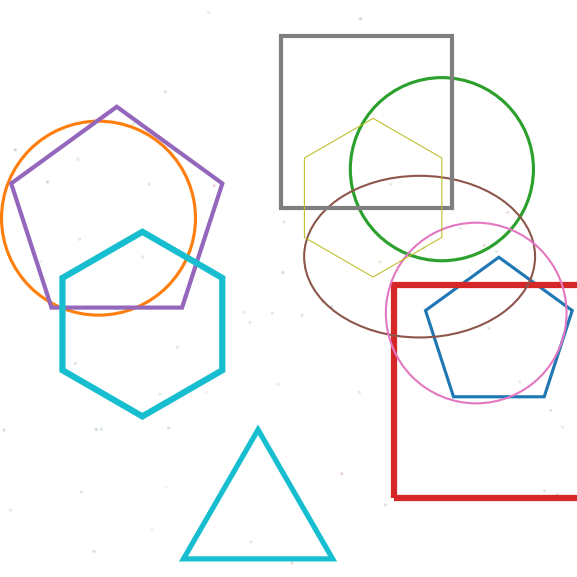[{"shape": "pentagon", "thickness": 1.5, "radius": 0.67, "center": [0.864, 0.42]}, {"shape": "circle", "thickness": 1.5, "radius": 0.84, "center": [0.171, 0.621]}, {"shape": "circle", "thickness": 1.5, "radius": 0.79, "center": [0.765, 0.706]}, {"shape": "square", "thickness": 3, "radius": 0.92, "center": [0.867, 0.321]}, {"shape": "pentagon", "thickness": 2, "radius": 0.96, "center": [0.202, 0.622]}, {"shape": "oval", "thickness": 1, "radius": 1.0, "center": [0.727, 0.555]}, {"shape": "circle", "thickness": 1, "radius": 0.78, "center": [0.825, 0.457]}, {"shape": "square", "thickness": 2, "radius": 0.74, "center": [0.635, 0.788]}, {"shape": "hexagon", "thickness": 0.5, "radius": 0.69, "center": [0.646, 0.657]}, {"shape": "triangle", "thickness": 2.5, "radius": 0.75, "center": [0.447, 0.106]}, {"shape": "hexagon", "thickness": 3, "radius": 0.8, "center": [0.247, 0.438]}]